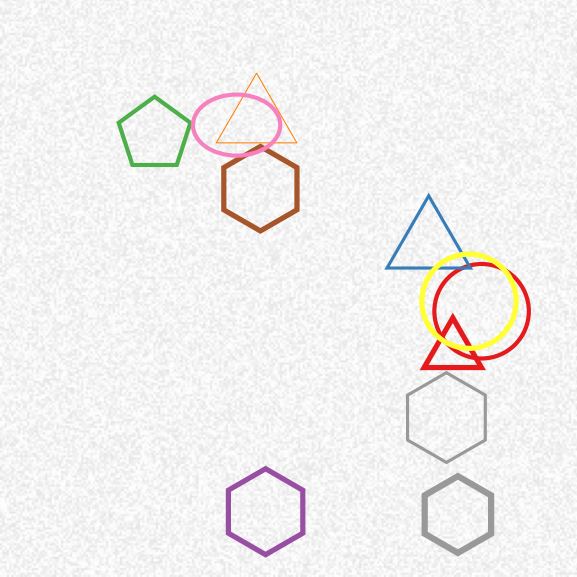[{"shape": "triangle", "thickness": 2.5, "radius": 0.29, "center": [0.784, 0.391]}, {"shape": "circle", "thickness": 2, "radius": 0.41, "center": [0.834, 0.46]}, {"shape": "triangle", "thickness": 1.5, "radius": 0.42, "center": [0.742, 0.577]}, {"shape": "pentagon", "thickness": 2, "radius": 0.33, "center": [0.268, 0.766]}, {"shape": "hexagon", "thickness": 2.5, "radius": 0.37, "center": [0.46, 0.113]}, {"shape": "triangle", "thickness": 0.5, "radius": 0.4, "center": [0.444, 0.792]}, {"shape": "circle", "thickness": 2.5, "radius": 0.41, "center": [0.812, 0.478]}, {"shape": "hexagon", "thickness": 2.5, "radius": 0.37, "center": [0.451, 0.672]}, {"shape": "oval", "thickness": 2, "radius": 0.38, "center": [0.41, 0.783]}, {"shape": "hexagon", "thickness": 3, "radius": 0.33, "center": [0.793, 0.108]}, {"shape": "hexagon", "thickness": 1.5, "radius": 0.39, "center": [0.773, 0.276]}]